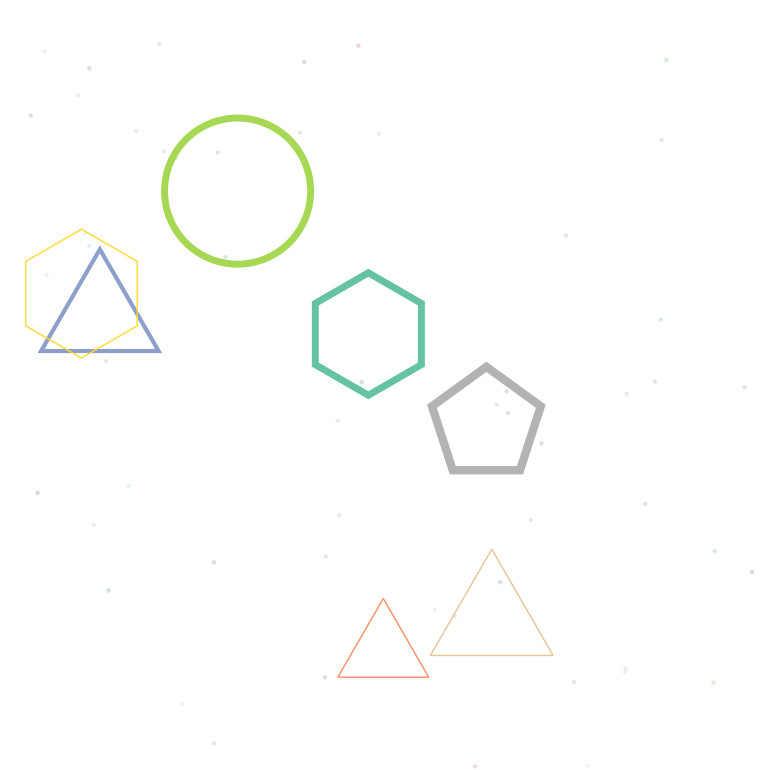[{"shape": "hexagon", "thickness": 2.5, "radius": 0.4, "center": [0.478, 0.566]}, {"shape": "triangle", "thickness": 0.5, "radius": 0.34, "center": [0.498, 0.155]}, {"shape": "triangle", "thickness": 1.5, "radius": 0.44, "center": [0.13, 0.588]}, {"shape": "circle", "thickness": 2.5, "radius": 0.47, "center": [0.309, 0.752]}, {"shape": "hexagon", "thickness": 0.5, "radius": 0.42, "center": [0.106, 0.619]}, {"shape": "triangle", "thickness": 0.5, "radius": 0.46, "center": [0.639, 0.195]}, {"shape": "pentagon", "thickness": 3, "radius": 0.37, "center": [0.632, 0.449]}]